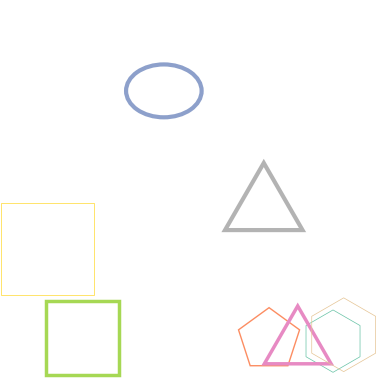[{"shape": "hexagon", "thickness": 0.5, "radius": 0.41, "center": [0.865, 0.114]}, {"shape": "pentagon", "thickness": 1, "radius": 0.42, "center": [0.699, 0.118]}, {"shape": "oval", "thickness": 3, "radius": 0.49, "center": [0.426, 0.764]}, {"shape": "triangle", "thickness": 2.5, "radius": 0.5, "center": [0.773, 0.105]}, {"shape": "square", "thickness": 2.5, "radius": 0.48, "center": [0.214, 0.122]}, {"shape": "square", "thickness": 0.5, "radius": 0.6, "center": [0.123, 0.354]}, {"shape": "hexagon", "thickness": 0.5, "radius": 0.48, "center": [0.893, 0.131]}, {"shape": "triangle", "thickness": 3, "radius": 0.58, "center": [0.685, 0.46]}]